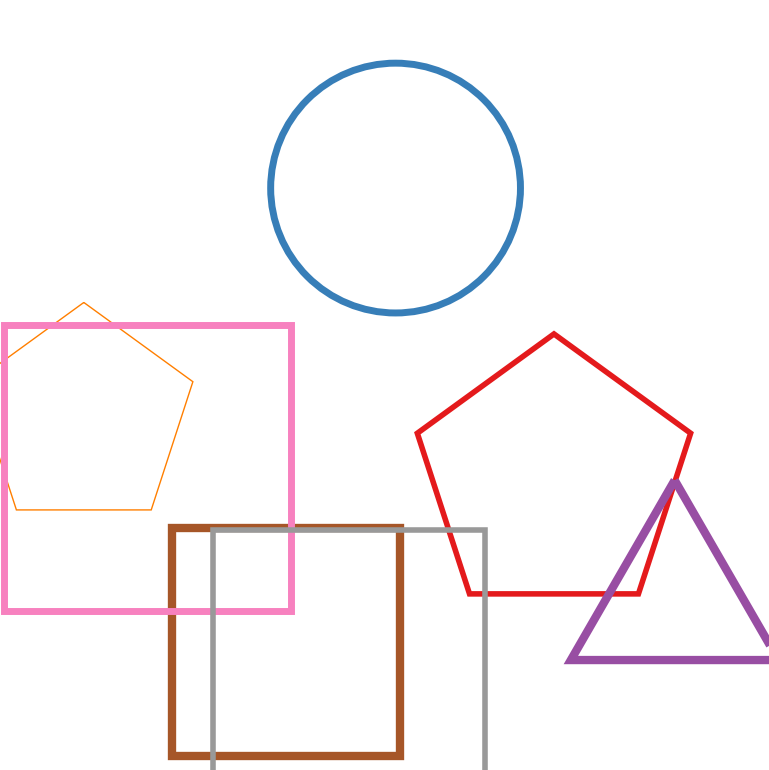[{"shape": "pentagon", "thickness": 2, "radius": 0.93, "center": [0.719, 0.38]}, {"shape": "circle", "thickness": 2.5, "radius": 0.81, "center": [0.514, 0.756]}, {"shape": "triangle", "thickness": 3, "radius": 0.78, "center": [0.876, 0.221]}, {"shape": "pentagon", "thickness": 0.5, "radius": 0.74, "center": [0.109, 0.458]}, {"shape": "square", "thickness": 3, "radius": 0.74, "center": [0.371, 0.166]}, {"shape": "square", "thickness": 2.5, "radius": 0.93, "center": [0.192, 0.392]}, {"shape": "square", "thickness": 2, "radius": 0.88, "center": [0.453, 0.136]}]